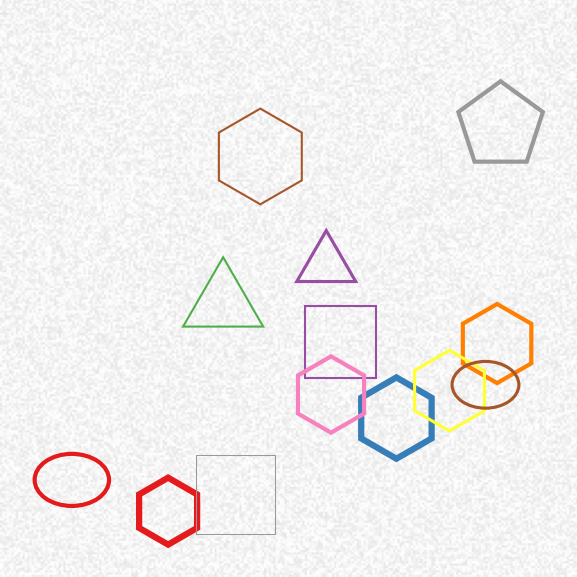[{"shape": "hexagon", "thickness": 3, "radius": 0.29, "center": [0.291, 0.114]}, {"shape": "oval", "thickness": 2, "radius": 0.32, "center": [0.124, 0.168]}, {"shape": "hexagon", "thickness": 3, "radius": 0.35, "center": [0.686, 0.275]}, {"shape": "triangle", "thickness": 1, "radius": 0.4, "center": [0.386, 0.474]}, {"shape": "square", "thickness": 1, "radius": 0.31, "center": [0.589, 0.407]}, {"shape": "triangle", "thickness": 1.5, "radius": 0.29, "center": [0.565, 0.541]}, {"shape": "hexagon", "thickness": 2, "radius": 0.34, "center": [0.861, 0.404]}, {"shape": "hexagon", "thickness": 1.5, "radius": 0.35, "center": [0.778, 0.323]}, {"shape": "oval", "thickness": 1.5, "radius": 0.29, "center": [0.841, 0.333]}, {"shape": "hexagon", "thickness": 1, "radius": 0.41, "center": [0.451, 0.728]}, {"shape": "hexagon", "thickness": 2, "radius": 0.33, "center": [0.573, 0.316]}, {"shape": "square", "thickness": 0.5, "radius": 0.34, "center": [0.408, 0.142]}, {"shape": "pentagon", "thickness": 2, "radius": 0.38, "center": [0.867, 0.781]}]